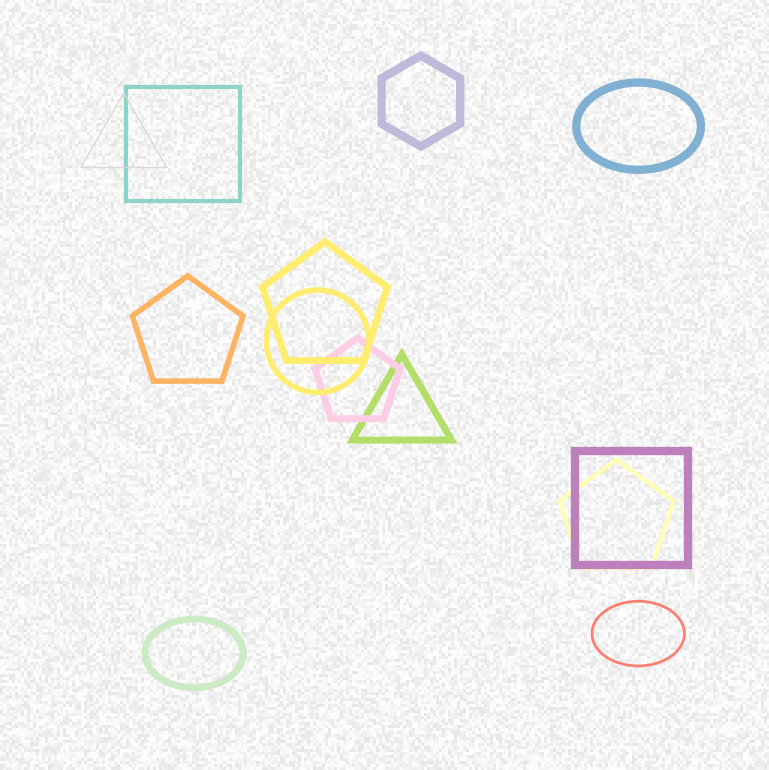[{"shape": "square", "thickness": 1.5, "radius": 0.37, "center": [0.237, 0.813]}, {"shape": "pentagon", "thickness": 1.5, "radius": 0.39, "center": [0.801, 0.325]}, {"shape": "hexagon", "thickness": 3, "radius": 0.29, "center": [0.547, 0.869]}, {"shape": "oval", "thickness": 1, "radius": 0.3, "center": [0.829, 0.177]}, {"shape": "oval", "thickness": 3, "radius": 0.4, "center": [0.829, 0.836]}, {"shape": "pentagon", "thickness": 2, "radius": 0.38, "center": [0.244, 0.566]}, {"shape": "triangle", "thickness": 2.5, "radius": 0.37, "center": [0.522, 0.466]}, {"shape": "pentagon", "thickness": 2.5, "radius": 0.29, "center": [0.464, 0.503]}, {"shape": "triangle", "thickness": 0.5, "radius": 0.32, "center": [0.161, 0.815]}, {"shape": "square", "thickness": 3, "radius": 0.37, "center": [0.82, 0.34]}, {"shape": "oval", "thickness": 2.5, "radius": 0.32, "center": [0.252, 0.152]}, {"shape": "circle", "thickness": 2, "radius": 0.33, "center": [0.412, 0.557]}, {"shape": "pentagon", "thickness": 2.5, "radius": 0.43, "center": [0.422, 0.601]}]